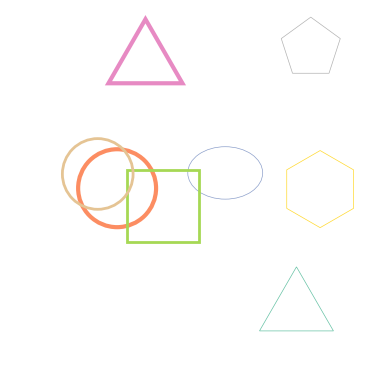[{"shape": "triangle", "thickness": 0.5, "radius": 0.55, "center": [0.77, 0.196]}, {"shape": "circle", "thickness": 3, "radius": 0.51, "center": [0.304, 0.511]}, {"shape": "oval", "thickness": 0.5, "radius": 0.49, "center": [0.585, 0.551]}, {"shape": "triangle", "thickness": 3, "radius": 0.55, "center": [0.378, 0.839]}, {"shape": "square", "thickness": 2, "radius": 0.46, "center": [0.423, 0.465]}, {"shape": "hexagon", "thickness": 0.5, "radius": 0.5, "center": [0.832, 0.509]}, {"shape": "circle", "thickness": 2, "radius": 0.46, "center": [0.254, 0.548]}, {"shape": "pentagon", "thickness": 0.5, "radius": 0.4, "center": [0.807, 0.875]}]